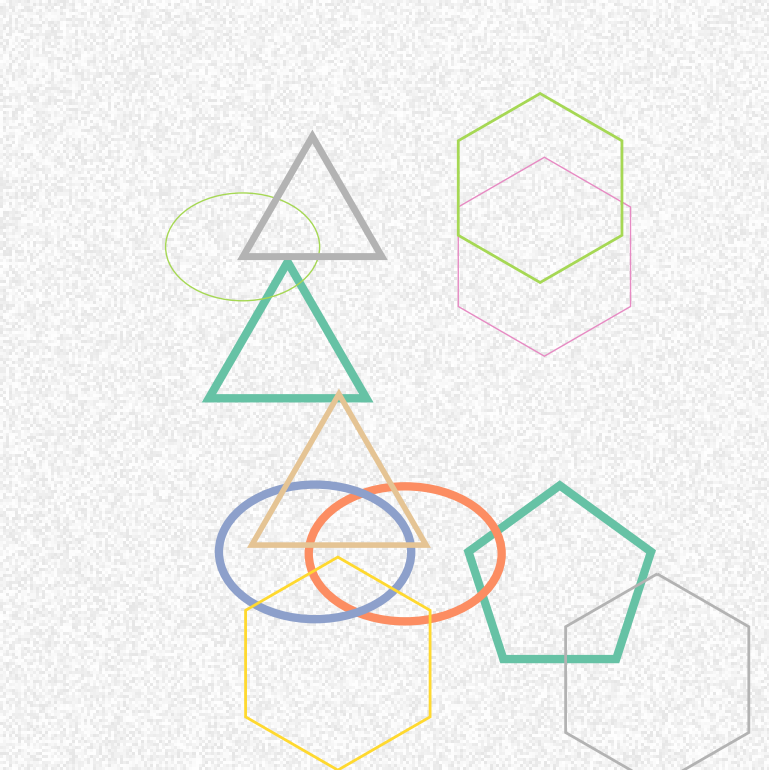[{"shape": "pentagon", "thickness": 3, "radius": 0.62, "center": [0.727, 0.245]}, {"shape": "triangle", "thickness": 3, "radius": 0.59, "center": [0.374, 0.542]}, {"shape": "oval", "thickness": 3, "radius": 0.63, "center": [0.526, 0.281]}, {"shape": "oval", "thickness": 3, "radius": 0.62, "center": [0.409, 0.283]}, {"shape": "hexagon", "thickness": 0.5, "radius": 0.65, "center": [0.707, 0.667]}, {"shape": "hexagon", "thickness": 1, "radius": 0.61, "center": [0.701, 0.756]}, {"shape": "oval", "thickness": 0.5, "radius": 0.5, "center": [0.315, 0.679]}, {"shape": "hexagon", "thickness": 1, "radius": 0.69, "center": [0.439, 0.138]}, {"shape": "triangle", "thickness": 2, "radius": 0.65, "center": [0.44, 0.357]}, {"shape": "hexagon", "thickness": 1, "radius": 0.69, "center": [0.854, 0.117]}, {"shape": "triangle", "thickness": 2.5, "radius": 0.52, "center": [0.406, 0.719]}]